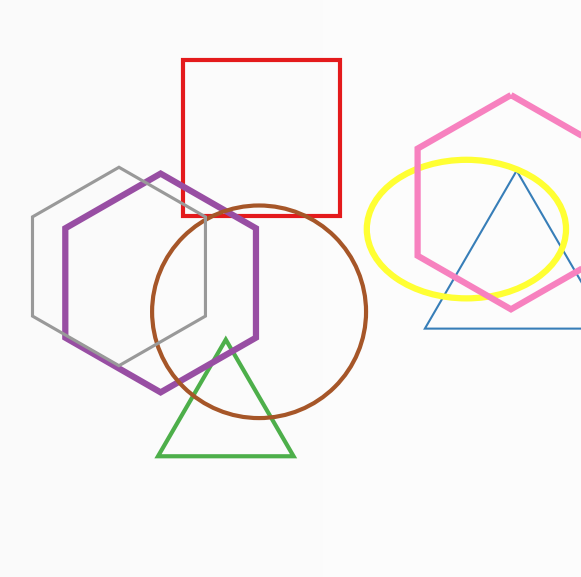[{"shape": "square", "thickness": 2, "radius": 0.68, "center": [0.45, 0.76]}, {"shape": "triangle", "thickness": 1, "radius": 0.91, "center": [0.889, 0.521]}, {"shape": "triangle", "thickness": 2, "radius": 0.67, "center": [0.388, 0.276]}, {"shape": "hexagon", "thickness": 3, "radius": 0.95, "center": [0.276, 0.509]}, {"shape": "oval", "thickness": 3, "radius": 0.86, "center": [0.802, 0.602]}, {"shape": "circle", "thickness": 2, "radius": 0.92, "center": [0.446, 0.459]}, {"shape": "hexagon", "thickness": 3, "radius": 0.93, "center": [0.879, 0.649]}, {"shape": "hexagon", "thickness": 1.5, "radius": 0.86, "center": [0.205, 0.538]}]